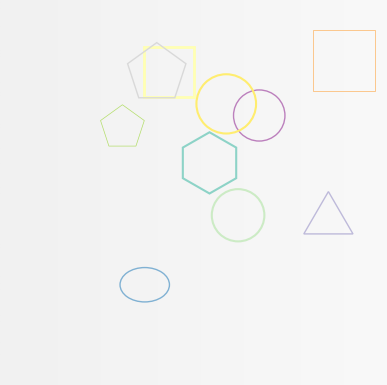[{"shape": "hexagon", "thickness": 1.5, "radius": 0.4, "center": [0.541, 0.577]}, {"shape": "square", "thickness": 2, "radius": 0.32, "center": [0.437, 0.812]}, {"shape": "triangle", "thickness": 1, "radius": 0.37, "center": [0.847, 0.429]}, {"shape": "oval", "thickness": 1, "radius": 0.32, "center": [0.374, 0.26]}, {"shape": "square", "thickness": 0.5, "radius": 0.39, "center": [0.888, 0.842]}, {"shape": "pentagon", "thickness": 0.5, "radius": 0.3, "center": [0.316, 0.669]}, {"shape": "pentagon", "thickness": 1, "radius": 0.4, "center": [0.405, 0.81]}, {"shape": "circle", "thickness": 1, "radius": 0.33, "center": [0.669, 0.7]}, {"shape": "circle", "thickness": 1.5, "radius": 0.34, "center": [0.614, 0.441]}, {"shape": "circle", "thickness": 1.5, "radius": 0.38, "center": [0.584, 0.73]}]